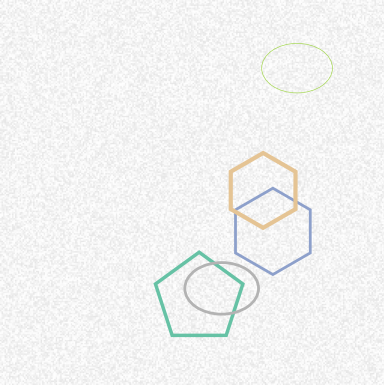[{"shape": "pentagon", "thickness": 2.5, "radius": 0.6, "center": [0.517, 0.225]}, {"shape": "hexagon", "thickness": 2, "radius": 0.56, "center": [0.709, 0.399]}, {"shape": "oval", "thickness": 0.5, "radius": 0.46, "center": [0.772, 0.823]}, {"shape": "hexagon", "thickness": 3, "radius": 0.49, "center": [0.683, 0.505]}, {"shape": "oval", "thickness": 2, "radius": 0.48, "center": [0.576, 0.251]}]